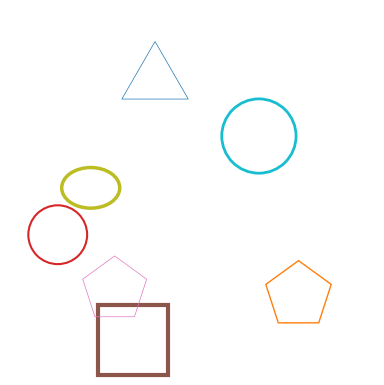[{"shape": "triangle", "thickness": 0.5, "radius": 0.5, "center": [0.403, 0.793]}, {"shape": "pentagon", "thickness": 1, "radius": 0.45, "center": [0.775, 0.234]}, {"shape": "circle", "thickness": 1.5, "radius": 0.38, "center": [0.15, 0.39]}, {"shape": "square", "thickness": 3, "radius": 0.45, "center": [0.346, 0.116]}, {"shape": "pentagon", "thickness": 0.5, "radius": 0.44, "center": [0.298, 0.248]}, {"shape": "oval", "thickness": 2.5, "radius": 0.38, "center": [0.236, 0.512]}, {"shape": "circle", "thickness": 2, "radius": 0.48, "center": [0.672, 0.647]}]